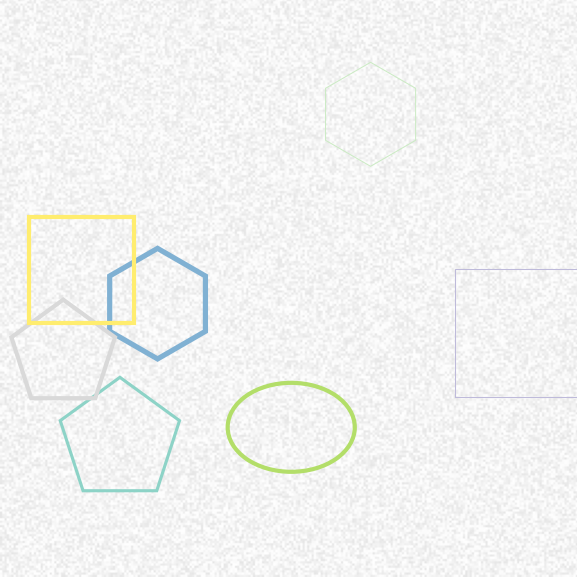[{"shape": "pentagon", "thickness": 1.5, "radius": 0.54, "center": [0.208, 0.237]}, {"shape": "square", "thickness": 0.5, "radius": 0.55, "center": [0.899, 0.422]}, {"shape": "hexagon", "thickness": 2.5, "radius": 0.48, "center": [0.273, 0.473]}, {"shape": "oval", "thickness": 2, "radius": 0.55, "center": [0.504, 0.259]}, {"shape": "pentagon", "thickness": 2, "radius": 0.47, "center": [0.109, 0.386]}, {"shape": "hexagon", "thickness": 0.5, "radius": 0.45, "center": [0.642, 0.801]}, {"shape": "square", "thickness": 2, "radius": 0.46, "center": [0.141, 0.531]}]